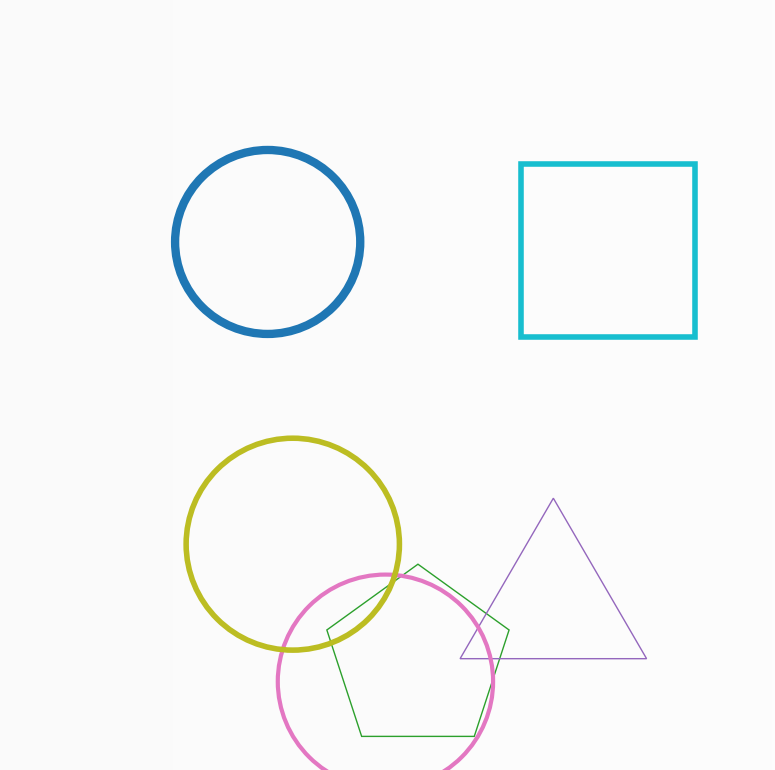[{"shape": "circle", "thickness": 3, "radius": 0.6, "center": [0.345, 0.686]}, {"shape": "pentagon", "thickness": 0.5, "radius": 0.62, "center": [0.539, 0.144]}, {"shape": "triangle", "thickness": 0.5, "radius": 0.69, "center": [0.714, 0.214]}, {"shape": "circle", "thickness": 1.5, "radius": 0.69, "center": [0.497, 0.115]}, {"shape": "circle", "thickness": 2, "radius": 0.69, "center": [0.378, 0.293]}, {"shape": "square", "thickness": 2, "radius": 0.56, "center": [0.785, 0.675]}]